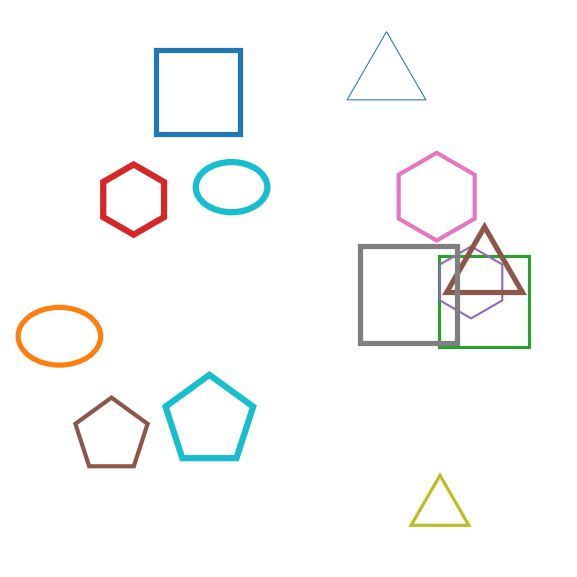[{"shape": "square", "thickness": 2.5, "radius": 0.36, "center": [0.342, 0.84]}, {"shape": "triangle", "thickness": 0.5, "radius": 0.39, "center": [0.669, 0.866]}, {"shape": "oval", "thickness": 2.5, "radius": 0.36, "center": [0.103, 0.417]}, {"shape": "square", "thickness": 1.5, "radius": 0.39, "center": [0.838, 0.477]}, {"shape": "hexagon", "thickness": 3, "radius": 0.3, "center": [0.231, 0.654]}, {"shape": "hexagon", "thickness": 1, "radius": 0.31, "center": [0.816, 0.51]}, {"shape": "triangle", "thickness": 2.5, "radius": 0.38, "center": [0.839, 0.531]}, {"shape": "pentagon", "thickness": 2, "radius": 0.33, "center": [0.193, 0.245]}, {"shape": "hexagon", "thickness": 2, "radius": 0.38, "center": [0.756, 0.659]}, {"shape": "square", "thickness": 2.5, "radius": 0.42, "center": [0.708, 0.489]}, {"shape": "triangle", "thickness": 1.5, "radius": 0.29, "center": [0.762, 0.118]}, {"shape": "pentagon", "thickness": 3, "radius": 0.4, "center": [0.363, 0.27]}, {"shape": "oval", "thickness": 3, "radius": 0.31, "center": [0.401, 0.675]}]